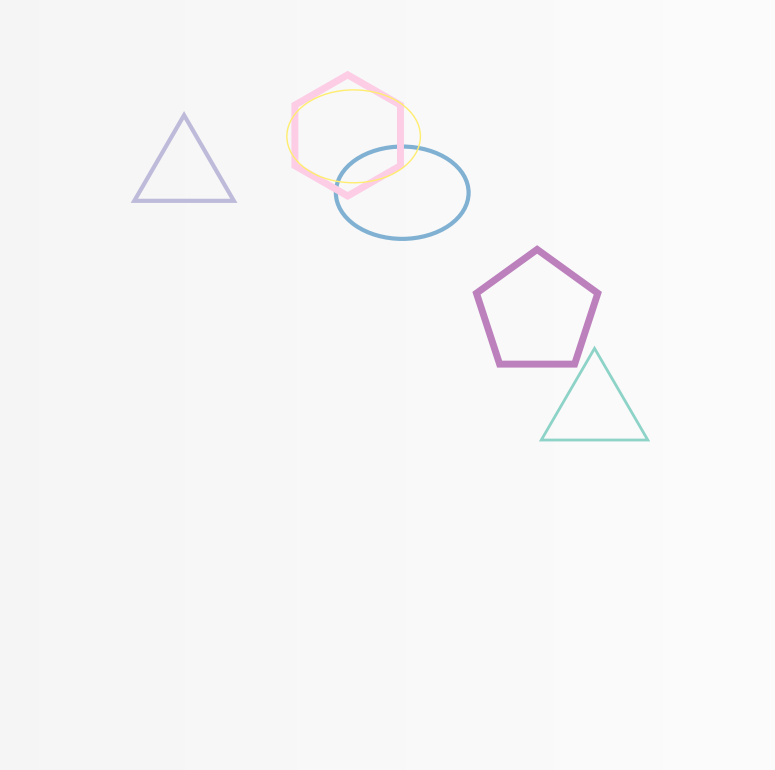[{"shape": "triangle", "thickness": 1, "radius": 0.4, "center": [0.767, 0.468]}, {"shape": "triangle", "thickness": 1.5, "radius": 0.37, "center": [0.238, 0.776]}, {"shape": "oval", "thickness": 1.5, "radius": 0.43, "center": [0.519, 0.75]}, {"shape": "hexagon", "thickness": 2.5, "radius": 0.39, "center": [0.449, 0.824]}, {"shape": "pentagon", "thickness": 2.5, "radius": 0.41, "center": [0.693, 0.594]}, {"shape": "oval", "thickness": 0.5, "radius": 0.43, "center": [0.456, 0.823]}]